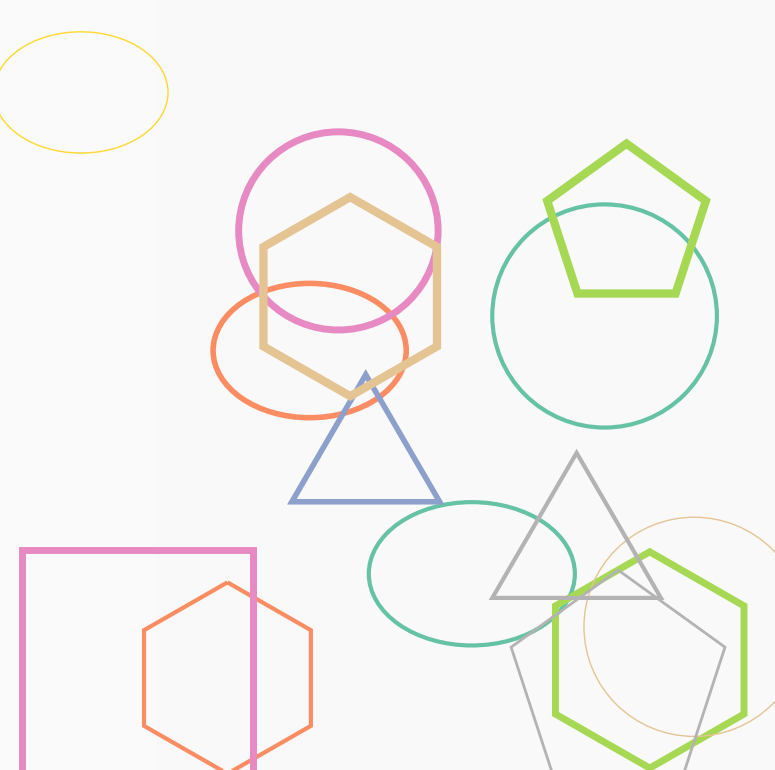[{"shape": "oval", "thickness": 1.5, "radius": 0.66, "center": [0.609, 0.255]}, {"shape": "circle", "thickness": 1.5, "radius": 0.72, "center": [0.78, 0.59]}, {"shape": "hexagon", "thickness": 1.5, "radius": 0.62, "center": [0.293, 0.119]}, {"shape": "oval", "thickness": 2, "radius": 0.62, "center": [0.4, 0.545]}, {"shape": "triangle", "thickness": 2, "radius": 0.55, "center": [0.472, 0.403]}, {"shape": "square", "thickness": 2.5, "radius": 0.75, "center": [0.177, 0.136]}, {"shape": "circle", "thickness": 2.5, "radius": 0.64, "center": [0.437, 0.7]}, {"shape": "hexagon", "thickness": 2.5, "radius": 0.7, "center": [0.838, 0.143]}, {"shape": "pentagon", "thickness": 3, "radius": 0.54, "center": [0.808, 0.706]}, {"shape": "oval", "thickness": 0.5, "radius": 0.56, "center": [0.104, 0.88]}, {"shape": "hexagon", "thickness": 3, "radius": 0.65, "center": [0.452, 0.615]}, {"shape": "circle", "thickness": 0.5, "radius": 0.71, "center": [0.896, 0.186]}, {"shape": "triangle", "thickness": 1.5, "radius": 0.63, "center": [0.744, 0.286]}, {"shape": "pentagon", "thickness": 1, "radius": 0.73, "center": [0.798, 0.115]}]